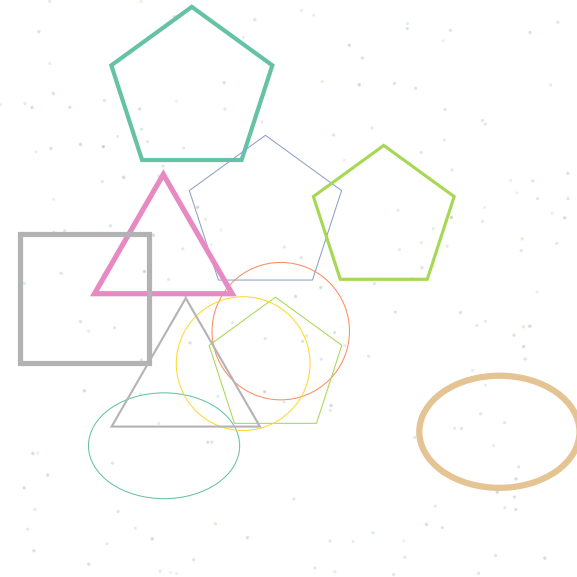[{"shape": "oval", "thickness": 0.5, "radius": 0.65, "center": [0.284, 0.227]}, {"shape": "pentagon", "thickness": 2, "radius": 0.73, "center": [0.332, 0.841]}, {"shape": "circle", "thickness": 0.5, "radius": 0.59, "center": [0.486, 0.426]}, {"shape": "pentagon", "thickness": 0.5, "radius": 0.69, "center": [0.46, 0.626]}, {"shape": "triangle", "thickness": 2.5, "radius": 0.69, "center": [0.283, 0.559]}, {"shape": "pentagon", "thickness": 0.5, "radius": 0.6, "center": [0.477, 0.364]}, {"shape": "pentagon", "thickness": 1.5, "radius": 0.64, "center": [0.665, 0.619]}, {"shape": "circle", "thickness": 0.5, "radius": 0.58, "center": [0.421, 0.37]}, {"shape": "oval", "thickness": 3, "radius": 0.69, "center": [0.865, 0.251]}, {"shape": "triangle", "thickness": 1, "radius": 0.74, "center": [0.322, 0.335]}, {"shape": "square", "thickness": 2.5, "radius": 0.56, "center": [0.147, 0.482]}]